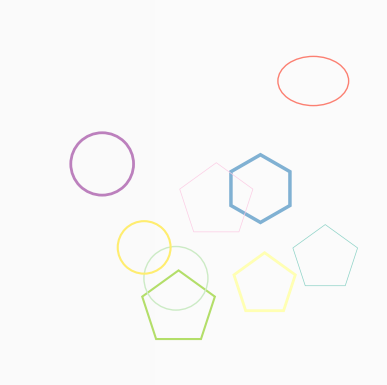[{"shape": "pentagon", "thickness": 0.5, "radius": 0.44, "center": [0.839, 0.329]}, {"shape": "pentagon", "thickness": 2, "radius": 0.42, "center": [0.683, 0.26]}, {"shape": "oval", "thickness": 1, "radius": 0.46, "center": [0.808, 0.79]}, {"shape": "hexagon", "thickness": 2.5, "radius": 0.44, "center": [0.672, 0.51]}, {"shape": "pentagon", "thickness": 1.5, "radius": 0.49, "center": [0.461, 0.199]}, {"shape": "pentagon", "thickness": 0.5, "radius": 0.5, "center": [0.558, 0.478]}, {"shape": "circle", "thickness": 2, "radius": 0.41, "center": [0.264, 0.574]}, {"shape": "circle", "thickness": 1, "radius": 0.41, "center": [0.454, 0.277]}, {"shape": "circle", "thickness": 1.5, "radius": 0.34, "center": [0.372, 0.357]}]